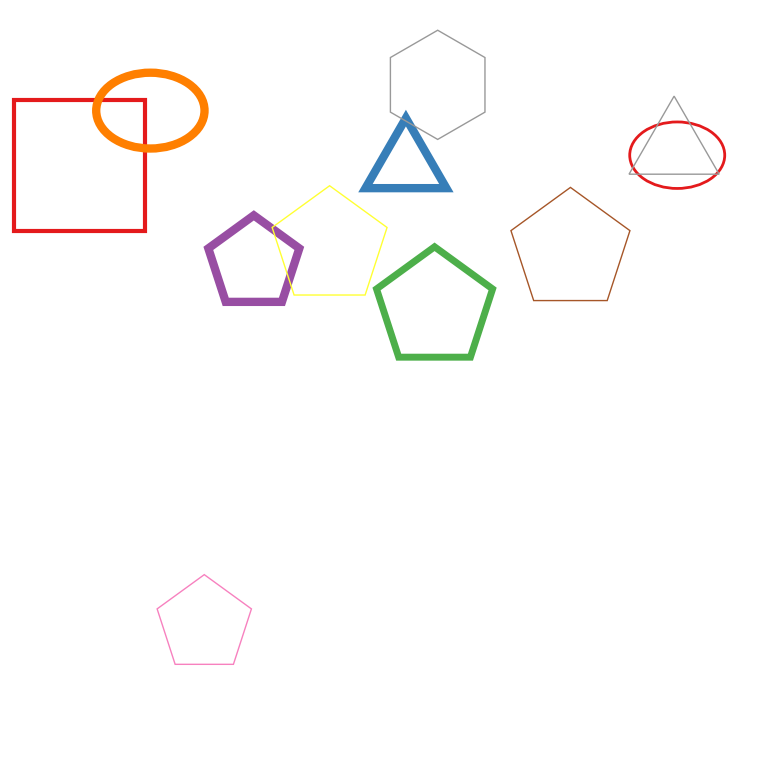[{"shape": "square", "thickness": 1.5, "radius": 0.43, "center": [0.103, 0.785]}, {"shape": "oval", "thickness": 1, "radius": 0.31, "center": [0.88, 0.798]}, {"shape": "triangle", "thickness": 3, "radius": 0.3, "center": [0.527, 0.786]}, {"shape": "pentagon", "thickness": 2.5, "radius": 0.4, "center": [0.564, 0.6]}, {"shape": "pentagon", "thickness": 3, "radius": 0.31, "center": [0.33, 0.658]}, {"shape": "oval", "thickness": 3, "radius": 0.35, "center": [0.195, 0.856]}, {"shape": "pentagon", "thickness": 0.5, "radius": 0.39, "center": [0.428, 0.68]}, {"shape": "pentagon", "thickness": 0.5, "radius": 0.41, "center": [0.741, 0.675]}, {"shape": "pentagon", "thickness": 0.5, "radius": 0.32, "center": [0.265, 0.189]}, {"shape": "hexagon", "thickness": 0.5, "radius": 0.35, "center": [0.568, 0.89]}, {"shape": "triangle", "thickness": 0.5, "radius": 0.34, "center": [0.875, 0.808]}]